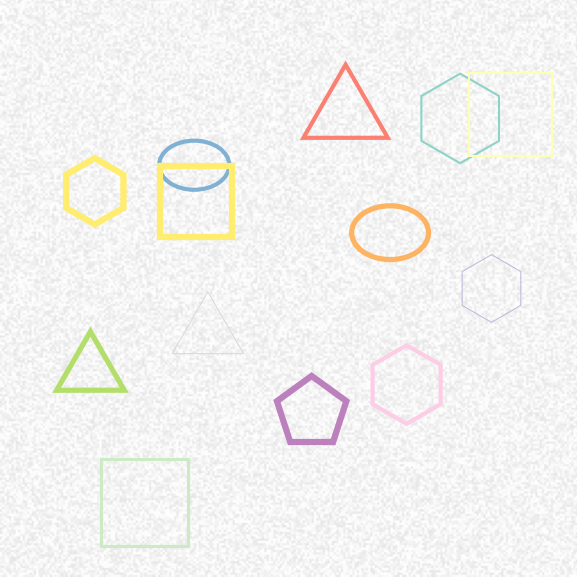[{"shape": "hexagon", "thickness": 1, "radius": 0.39, "center": [0.797, 0.794]}, {"shape": "square", "thickness": 1, "radius": 0.36, "center": [0.884, 0.801]}, {"shape": "hexagon", "thickness": 0.5, "radius": 0.29, "center": [0.851, 0.5]}, {"shape": "triangle", "thickness": 2, "radius": 0.42, "center": [0.598, 0.803]}, {"shape": "oval", "thickness": 2, "radius": 0.3, "center": [0.336, 0.713]}, {"shape": "oval", "thickness": 2.5, "radius": 0.33, "center": [0.676, 0.596]}, {"shape": "triangle", "thickness": 2.5, "radius": 0.34, "center": [0.157, 0.357]}, {"shape": "hexagon", "thickness": 2, "radius": 0.34, "center": [0.704, 0.333]}, {"shape": "triangle", "thickness": 0.5, "radius": 0.36, "center": [0.36, 0.422]}, {"shape": "pentagon", "thickness": 3, "radius": 0.32, "center": [0.54, 0.285]}, {"shape": "square", "thickness": 1.5, "radius": 0.38, "center": [0.25, 0.129]}, {"shape": "square", "thickness": 3, "radius": 0.31, "center": [0.339, 0.65]}, {"shape": "hexagon", "thickness": 3, "radius": 0.29, "center": [0.164, 0.668]}]